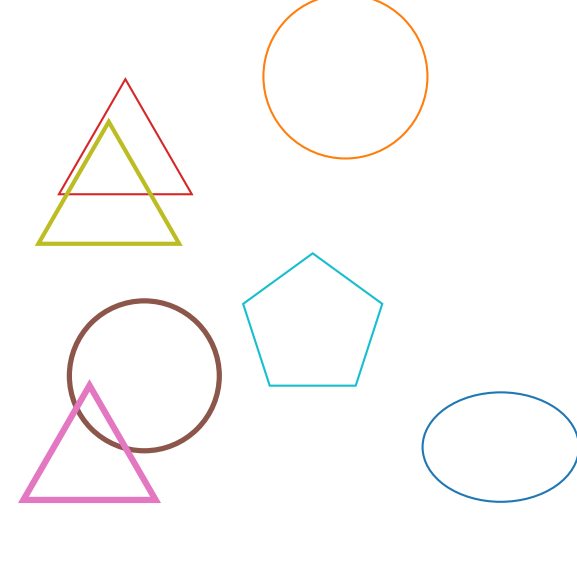[{"shape": "oval", "thickness": 1, "radius": 0.68, "center": [0.867, 0.225]}, {"shape": "circle", "thickness": 1, "radius": 0.71, "center": [0.598, 0.867]}, {"shape": "triangle", "thickness": 1, "radius": 0.66, "center": [0.217, 0.729]}, {"shape": "circle", "thickness": 2.5, "radius": 0.65, "center": [0.25, 0.348]}, {"shape": "triangle", "thickness": 3, "radius": 0.66, "center": [0.155, 0.2]}, {"shape": "triangle", "thickness": 2, "radius": 0.7, "center": [0.188, 0.647]}, {"shape": "pentagon", "thickness": 1, "radius": 0.63, "center": [0.541, 0.434]}]